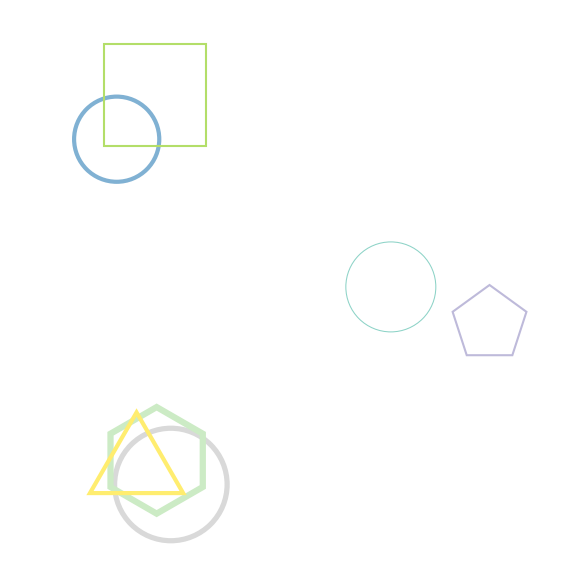[{"shape": "circle", "thickness": 0.5, "radius": 0.39, "center": [0.677, 0.502]}, {"shape": "pentagon", "thickness": 1, "radius": 0.34, "center": [0.848, 0.438]}, {"shape": "circle", "thickness": 2, "radius": 0.37, "center": [0.202, 0.758]}, {"shape": "square", "thickness": 1, "radius": 0.44, "center": [0.268, 0.835]}, {"shape": "circle", "thickness": 2.5, "radius": 0.49, "center": [0.296, 0.16]}, {"shape": "hexagon", "thickness": 3, "radius": 0.46, "center": [0.271, 0.202]}, {"shape": "triangle", "thickness": 2, "radius": 0.47, "center": [0.236, 0.192]}]